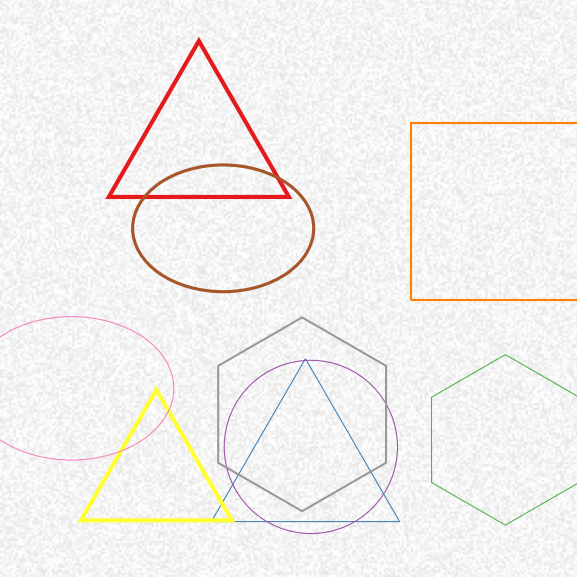[{"shape": "triangle", "thickness": 2, "radius": 0.9, "center": [0.344, 0.748]}, {"shape": "triangle", "thickness": 0.5, "radius": 0.94, "center": [0.529, 0.19]}, {"shape": "hexagon", "thickness": 0.5, "radius": 0.74, "center": [0.875, 0.237]}, {"shape": "circle", "thickness": 0.5, "radius": 0.75, "center": [0.538, 0.225]}, {"shape": "square", "thickness": 1, "radius": 0.76, "center": [0.864, 0.633]}, {"shape": "triangle", "thickness": 2, "radius": 0.75, "center": [0.271, 0.173]}, {"shape": "oval", "thickness": 1.5, "radius": 0.78, "center": [0.386, 0.604]}, {"shape": "oval", "thickness": 0.5, "radius": 0.89, "center": [0.124, 0.327]}, {"shape": "hexagon", "thickness": 1, "radius": 0.84, "center": [0.523, 0.282]}]